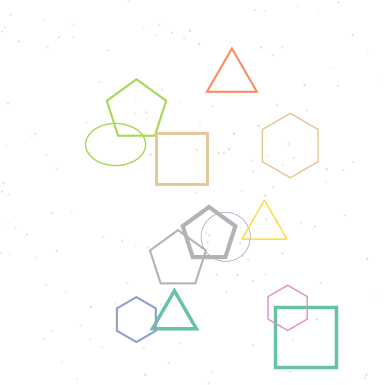[{"shape": "triangle", "thickness": 2.5, "radius": 0.33, "center": [0.453, 0.179]}, {"shape": "square", "thickness": 2.5, "radius": 0.39, "center": [0.793, 0.124]}, {"shape": "triangle", "thickness": 1.5, "radius": 0.38, "center": [0.602, 0.799]}, {"shape": "hexagon", "thickness": 1.5, "radius": 0.29, "center": [0.354, 0.17]}, {"shape": "circle", "thickness": 0.5, "radius": 0.32, "center": [0.586, 0.385]}, {"shape": "hexagon", "thickness": 1, "radius": 0.29, "center": [0.747, 0.2]}, {"shape": "pentagon", "thickness": 1.5, "radius": 0.41, "center": [0.354, 0.713]}, {"shape": "oval", "thickness": 1, "radius": 0.39, "center": [0.3, 0.625]}, {"shape": "triangle", "thickness": 1, "radius": 0.34, "center": [0.687, 0.413]}, {"shape": "square", "thickness": 2, "radius": 0.33, "center": [0.473, 0.588]}, {"shape": "hexagon", "thickness": 1, "radius": 0.42, "center": [0.754, 0.622]}, {"shape": "pentagon", "thickness": 1.5, "radius": 0.38, "center": [0.462, 0.326]}, {"shape": "pentagon", "thickness": 3, "radius": 0.36, "center": [0.543, 0.39]}]